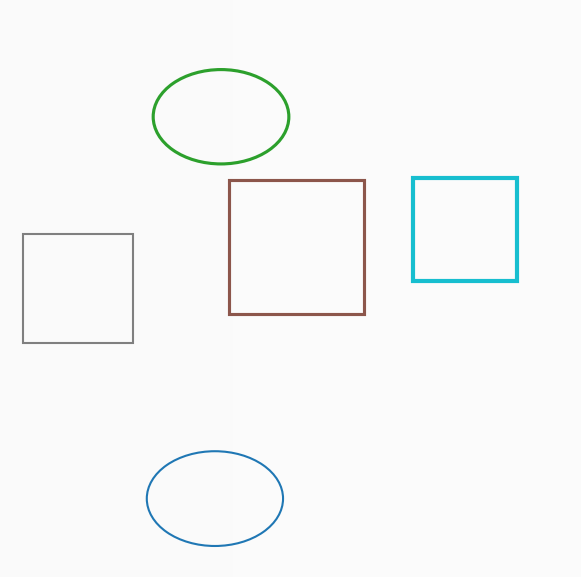[{"shape": "oval", "thickness": 1, "radius": 0.59, "center": [0.37, 0.136]}, {"shape": "oval", "thickness": 1.5, "radius": 0.58, "center": [0.38, 0.797]}, {"shape": "square", "thickness": 1.5, "radius": 0.58, "center": [0.511, 0.571]}, {"shape": "square", "thickness": 1, "radius": 0.47, "center": [0.135, 0.499]}, {"shape": "square", "thickness": 2, "radius": 0.45, "center": [0.8, 0.601]}]